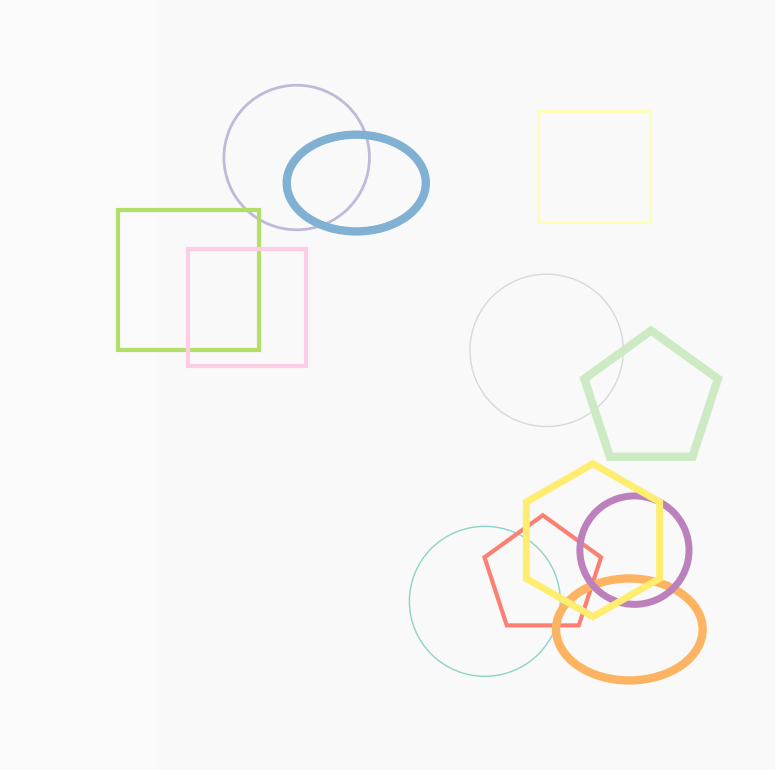[{"shape": "circle", "thickness": 0.5, "radius": 0.49, "center": [0.626, 0.219]}, {"shape": "square", "thickness": 1, "radius": 0.36, "center": [0.766, 0.784]}, {"shape": "circle", "thickness": 1, "radius": 0.47, "center": [0.383, 0.795]}, {"shape": "pentagon", "thickness": 1.5, "radius": 0.4, "center": [0.7, 0.252]}, {"shape": "oval", "thickness": 3, "radius": 0.45, "center": [0.46, 0.762]}, {"shape": "oval", "thickness": 3, "radius": 0.47, "center": [0.812, 0.183]}, {"shape": "square", "thickness": 1.5, "radius": 0.46, "center": [0.244, 0.636]}, {"shape": "square", "thickness": 1.5, "radius": 0.38, "center": [0.318, 0.6]}, {"shape": "circle", "thickness": 0.5, "radius": 0.49, "center": [0.705, 0.545]}, {"shape": "circle", "thickness": 2.5, "radius": 0.35, "center": [0.819, 0.286]}, {"shape": "pentagon", "thickness": 3, "radius": 0.45, "center": [0.84, 0.48]}, {"shape": "hexagon", "thickness": 2.5, "radius": 0.5, "center": [0.765, 0.298]}]